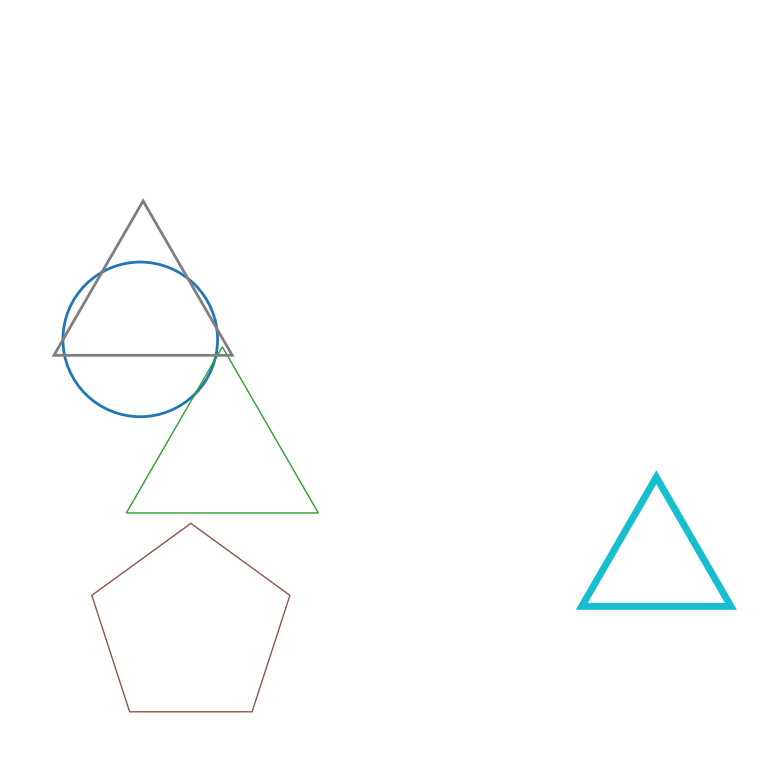[{"shape": "circle", "thickness": 1, "radius": 0.5, "center": [0.182, 0.559]}, {"shape": "triangle", "thickness": 0.5, "radius": 0.72, "center": [0.289, 0.406]}, {"shape": "pentagon", "thickness": 0.5, "radius": 0.68, "center": [0.248, 0.185]}, {"shape": "triangle", "thickness": 1, "radius": 0.67, "center": [0.186, 0.605]}, {"shape": "triangle", "thickness": 2.5, "radius": 0.56, "center": [0.852, 0.268]}]